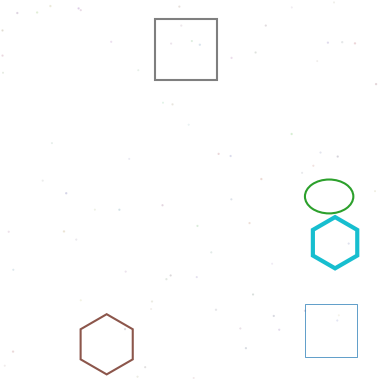[{"shape": "square", "thickness": 0.5, "radius": 0.34, "center": [0.859, 0.141]}, {"shape": "oval", "thickness": 1.5, "radius": 0.31, "center": [0.855, 0.49]}, {"shape": "hexagon", "thickness": 1.5, "radius": 0.39, "center": [0.277, 0.106]}, {"shape": "square", "thickness": 1.5, "radius": 0.4, "center": [0.484, 0.871]}, {"shape": "hexagon", "thickness": 3, "radius": 0.33, "center": [0.87, 0.37]}]